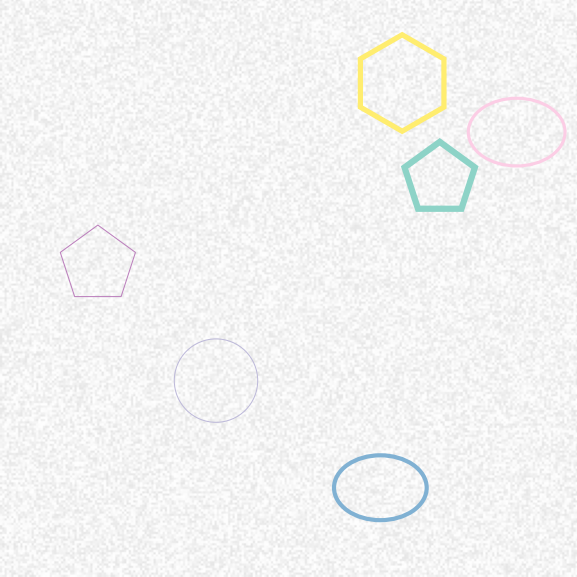[{"shape": "pentagon", "thickness": 3, "radius": 0.32, "center": [0.761, 0.689]}, {"shape": "circle", "thickness": 0.5, "radius": 0.36, "center": [0.374, 0.34]}, {"shape": "oval", "thickness": 2, "radius": 0.4, "center": [0.659, 0.155]}, {"shape": "oval", "thickness": 1.5, "radius": 0.42, "center": [0.895, 0.77]}, {"shape": "pentagon", "thickness": 0.5, "radius": 0.34, "center": [0.169, 0.541]}, {"shape": "hexagon", "thickness": 2.5, "radius": 0.42, "center": [0.696, 0.855]}]